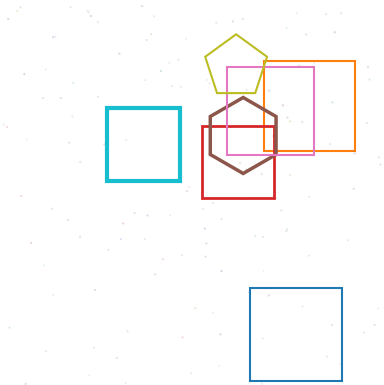[{"shape": "square", "thickness": 1.5, "radius": 0.6, "center": [0.768, 0.131]}, {"shape": "square", "thickness": 1.5, "radius": 0.58, "center": [0.804, 0.724]}, {"shape": "square", "thickness": 2, "radius": 0.47, "center": [0.619, 0.579]}, {"shape": "hexagon", "thickness": 2.5, "radius": 0.49, "center": [0.632, 0.648]}, {"shape": "square", "thickness": 1.5, "radius": 0.57, "center": [0.704, 0.712]}, {"shape": "pentagon", "thickness": 1.5, "radius": 0.42, "center": [0.613, 0.826]}, {"shape": "square", "thickness": 3, "radius": 0.47, "center": [0.373, 0.626]}]